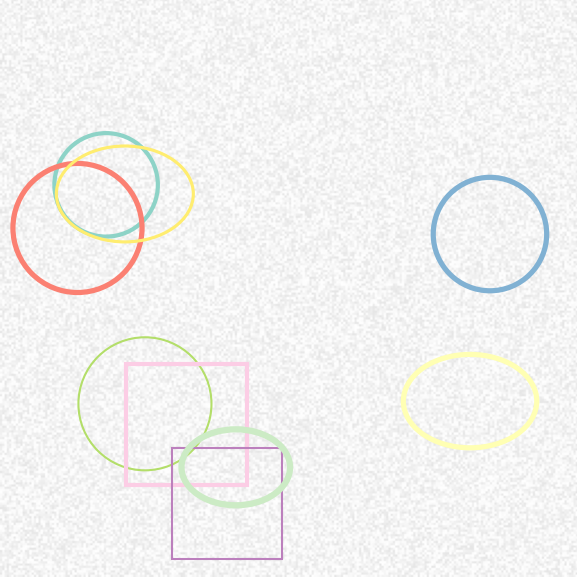[{"shape": "circle", "thickness": 2, "radius": 0.45, "center": [0.184, 0.679]}, {"shape": "oval", "thickness": 2.5, "radius": 0.58, "center": [0.814, 0.305]}, {"shape": "circle", "thickness": 2.5, "radius": 0.56, "center": [0.134, 0.604]}, {"shape": "circle", "thickness": 2.5, "radius": 0.49, "center": [0.848, 0.594]}, {"shape": "circle", "thickness": 1, "radius": 0.58, "center": [0.251, 0.3]}, {"shape": "square", "thickness": 2, "radius": 0.53, "center": [0.323, 0.264]}, {"shape": "square", "thickness": 1, "radius": 0.48, "center": [0.393, 0.128]}, {"shape": "oval", "thickness": 3, "radius": 0.47, "center": [0.408, 0.19]}, {"shape": "oval", "thickness": 1.5, "radius": 0.59, "center": [0.216, 0.663]}]